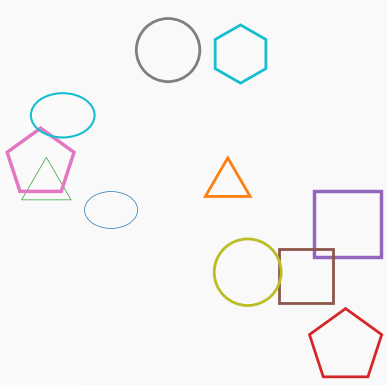[{"shape": "oval", "thickness": 0.5, "radius": 0.34, "center": [0.287, 0.455]}, {"shape": "triangle", "thickness": 2, "radius": 0.33, "center": [0.588, 0.523]}, {"shape": "triangle", "thickness": 0.5, "radius": 0.37, "center": [0.12, 0.518]}, {"shape": "pentagon", "thickness": 2, "radius": 0.49, "center": [0.892, 0.101]}, {"shape": "square", "thickness": 2.5, "radius": 0.43, "center": [0.896, 0.419]}, {"shape": "square", "thickness": 2, "radius": 0.35, "center": [0.789, 0.283]}, {"shape": "pentagon", "thickness": 2.5, "radius": 0.45, "center": [0.105, 0.576]}, {"shape": "circle", "thickness": 2, "radius": 0.41, "center": [0.434, 0.87]}, {"shape": "circle", "thickness": 2, "radius": 0.43, "center": [0.639, 0.293]}, {"shape": "hexagon", "thickness": 2, "radius": 0.38, "center": [0.621, 0.86]}, {"shape": "oval", "thickness": 1.5, "radius": 0.41, "center": [0.162, 0.7]}]